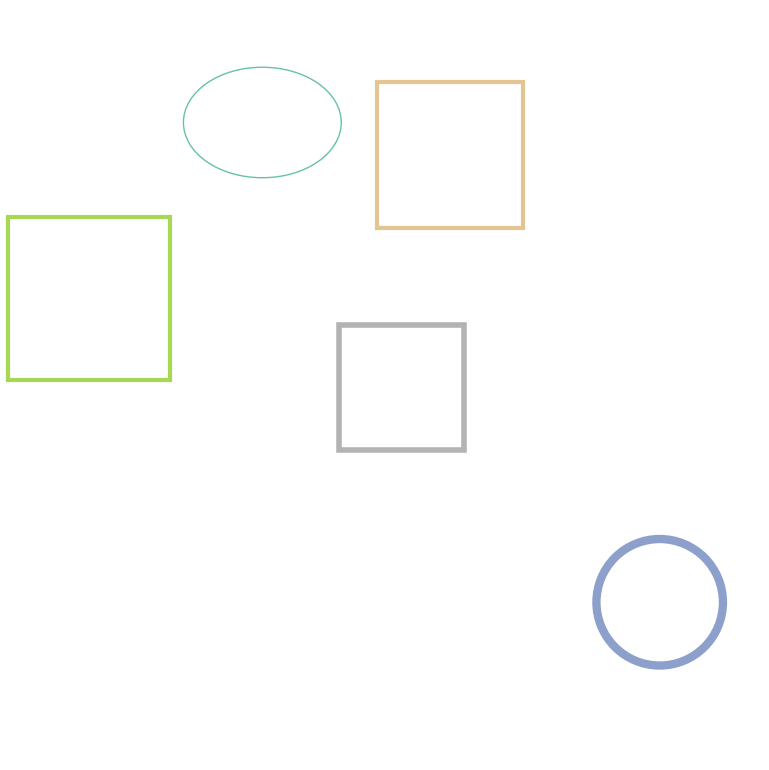[{"shape": "oval", "thickness": 0.5, "radius": 0.51, "center": [0.341, 0.841]}, {"shape": "circle", "thickness": 3, "radius": 0.41, "center": [0.857, 0.218]}, {"shape": "square", "thickness": 1.5, "radius": 0.53, "center": [0.116, 0.612]}, {"shape": "square", "thickness": 1.5, "radius": 0.48, "center": [0.584, 0.799]}, {"shape": "square", "thickness": 2, "radius": 0.41, "center": [0.521, 0.497]}]